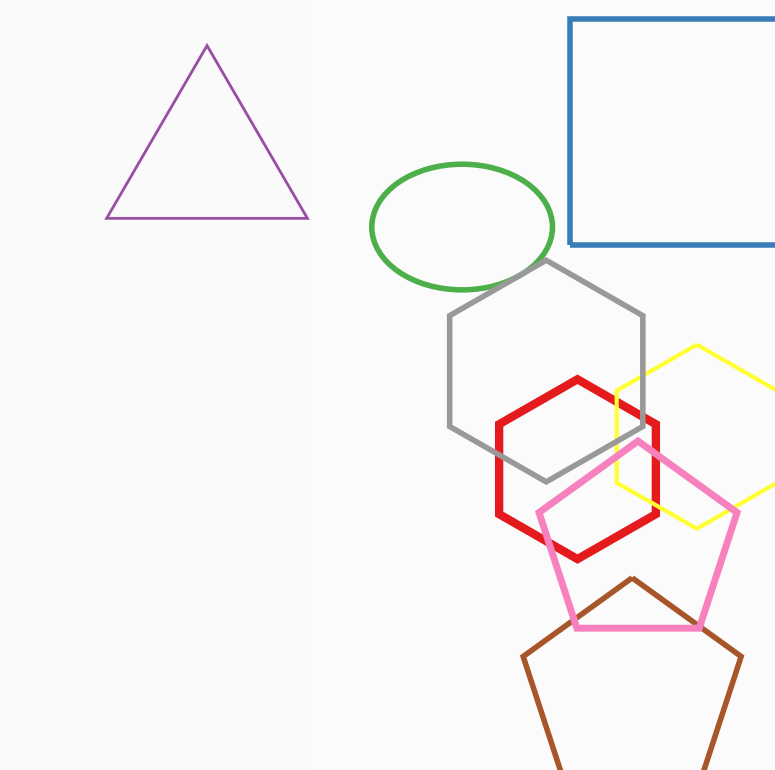[{"shape": "hexagon", "thickness": 3, "radius": 0.58, "center": [0.745, 0.391]}, {"shape": "square", "thickness": 2, "radius": 0.73, "center": [0.882, 0.829]}, {"shape": "oval", "thickness": 2, "radius": 0.58, "center": [0.596, 0.705]}, {"shape": "triangle", "thickness": 1, "radius": 0.75, "center": [0.267, 0.791]}, {"shape": "hexagon", "thickness": 1.5, "radius": 0.6, "center": [0.899, 0.433]}, {"shape": "pentagon", "thickness": 2, "radius": 0.74, "center": [0.816, 0.102]}, {"shape": "pentagon", "thickness": 2.5, "radius": 0.67, "center": [0.823, 0.293]}, {"shape": "hexagon", "thickness": 2, "radius": 0.72, "center": [0.705, 0.518]}]